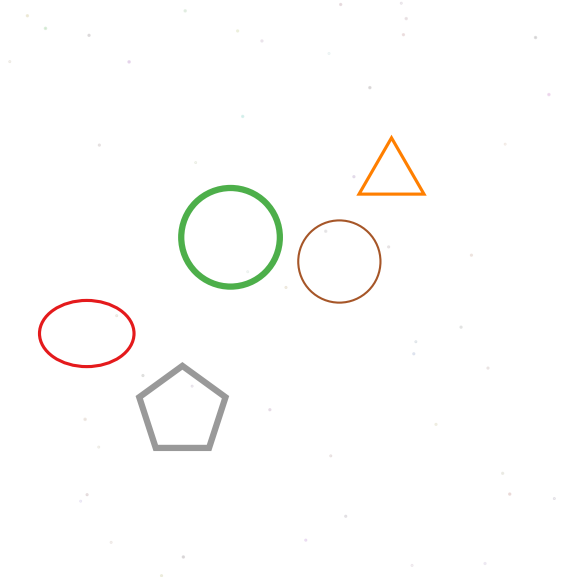[{"shape": "oval", "thickness": 1.5, "radius": 0.41, "center": [0.15, 0.422]}, {"shape": "circle", "thickness": 3, "radius": 0.43, "center": [0.399, 0.588]}, {"shape": "triangle", "thickness": 1.5, "radius": 0.32, "center": [0.678, 0.695]}, {"shape": "circle", "thickness": 1, "radius": 0.36, "center": [0.588, 0.546]}, {"shape": "pentagon", "thickness": 3, "radius": 0.39, "center": [0.316, 0.287]}]